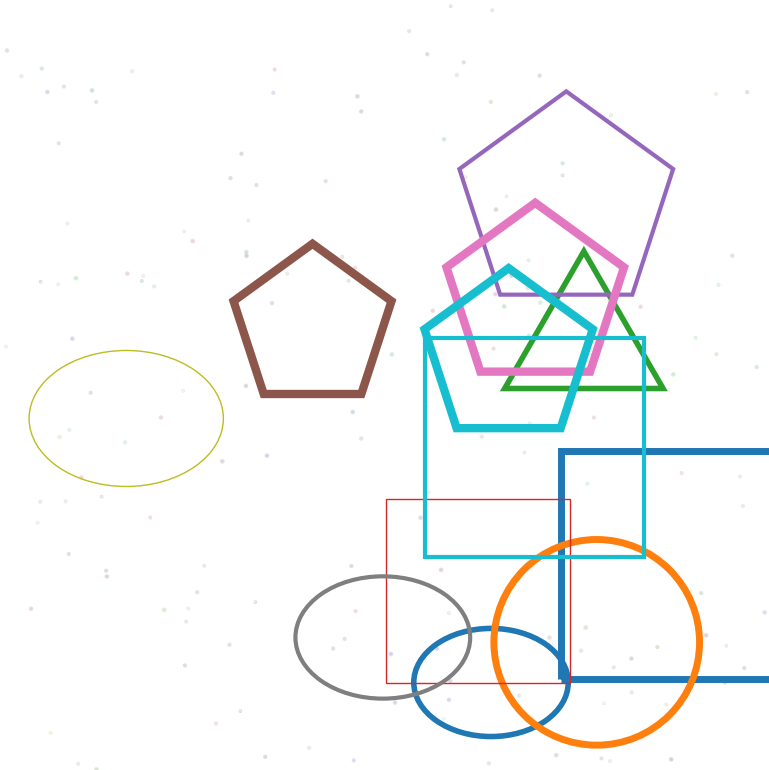[{"shape": "square", "thickness": 2.5, "radius": 0.74, "center": [0.877, 0.266]}, {"shape": "oval", "thickness": 2, "radius": 0.5, "center": [0.638, 0.114]}, {"shape": "circle", "thickness": 2.5, "radius": 0.67, "center": [0.775, 0.166]}, {"shape": "triangle", "thickness": 2, "radius": 0.59, "center": [0.758, 0.555]}, {"shape": "square", "thickness": 0.5, "radius": 0.6, "center": [0.621, 0.232]}, {"shape": "pentagon", "thickness": 1.5, "radius": 0.73, "center": [0.735, 0.735]}, {"shape": "pentagon", "thickness": 3, "radius": 0.54, "center": [0.406, 0.576]}, {"shape": "pentagon", "thickness": 3, "radius": 0.61, "center": [0.695, 0.615]}, {"shape": "oval", "thickness": 1.5, "radius": 0.57, "center": [0.497, 0.172]}, {"shape": "oval", "thickness": 0.5, "radius": 0.63, "center": [0.164, 0.457]}, {"shape": "pentagon", "thickness": 3, "radius": 0.57, "center": [0.661, 0.537]}, {"shape": "square", "thickness": 1.5, "radius": 0.71, "center": [0.694, 0.419]}]